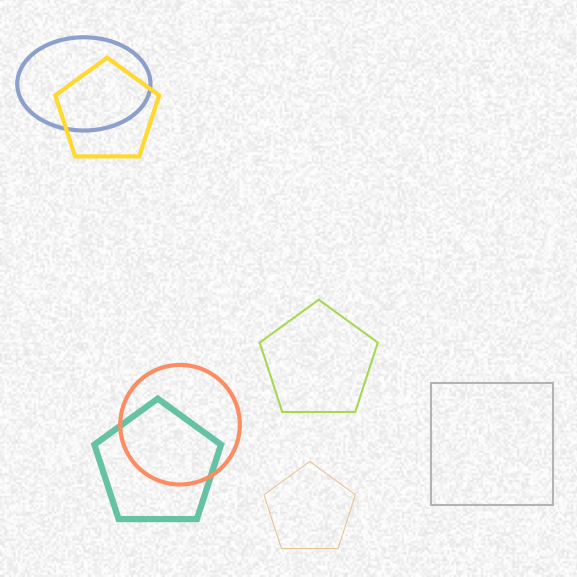[{"shape": "pentagon", "thickness": 3, "radius": 0.58, "center": [0.273, 0.194]}, {"shape": "circle", "thickness": 2, "radius": 0.52, "center": [0.312, 0.264]}, {"shape": "oval", "thickness": 2, "radius": 0.58, "center": [0.145, 0.854]}, {"shape": "pentagon", "thickness": 1, "radius": 0.54, "center": [0.552, 0.373]}, {"shape": "pentagon", "thickness": 2, "radius": 0.47, "center": [0.186, 0.805]}, {"shape": "pentagon", "thickness": 0.5, "radius": 0.42, "center": [0.536, 0.117]}, {"shape": "square", "thickness": 1, "radius": 0.53, "center": [0.852, 0.23]}]